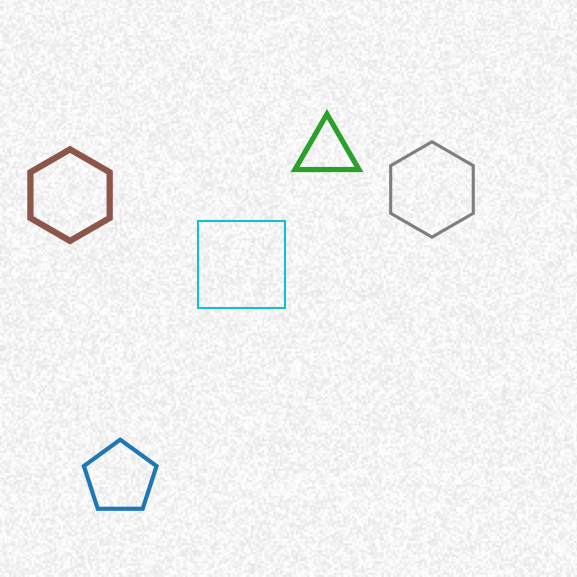[{"shape": "pentagon", "thickness": 2, "radius": 0.33, "center": [0.208, 0.172]}, {"shape": "triangle", "thickness": 2.5, "radius": 0.32, "center": [0.566, 0.738]}, {"shape": "hexagon", "thickness": 3, "radius": 0.4, "center": [0.121, 0.661]}, {"shape": "hexagon", "thickness": 1.5, "radius": 0.41, "center": [0.748, 0.671]}, {"shape": "square", "thickness": 1, "radius": 0.37, "center": [0.418, 0.541]}]